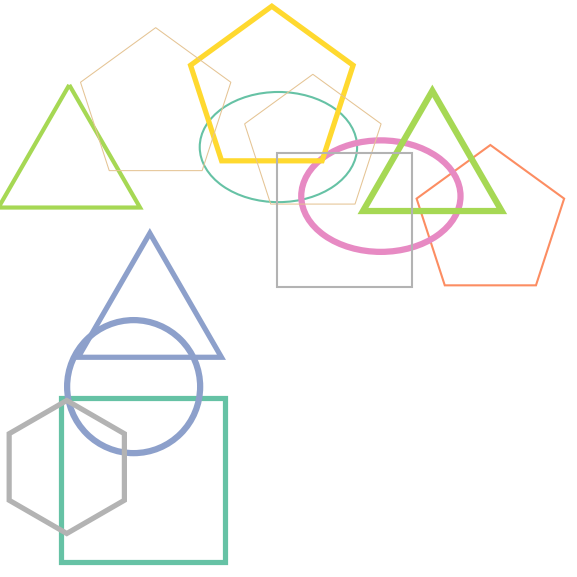[{"shape": "square", "thickness": 2.5, "radius": 0.71, "center": [0.248, 0.168]}, {"shape": "oval", "thickness": 1, "radius": 0.68, "center": [0.482, 0.744]}, {"shape": "pentagon", "thickness": 1, "radius": 0.67, "center": [0.849, 0.614]}, {"shape": "circle", "thickness": 3, "radius": 0.58, "center": [0.231, 0.33]}, {"shape": "triangle", "thickness": 2.5, "radius": 0.72, "center": [0.259, 0.452]}, {"shape": "oval", "thickness": 3, "radius": 0.69, "center": [0.66, 0.66]}, {"shape": "triangle", "thickness": 2, "radius": 0.71, "center": [0.12, 0.711]}, {"shape": "triangle", "thickness": 3, "radius": 0.69, "center": [0.749, 0.703]}, {"shape": "pentagon", "thickness": 2.5, "radius": 0.74, "center": [0.471, 0.84]}, {"shape": "pentagon", "thickness": 0.5, "radius": 0.68, "center": [0.27, 0.814]}, {"shape": "pentagon", "thickness": 0.5, "radius": 0.62, "center": [0.542, 0.746]}, {"shape": "hexagon", "thickness": 2.5, "radius": 0.58, "center": [0.116, 0.191]}, {"shape": "square", "thickness": 1, "radius": 0.58, "center": [0.596, 0.619]}]